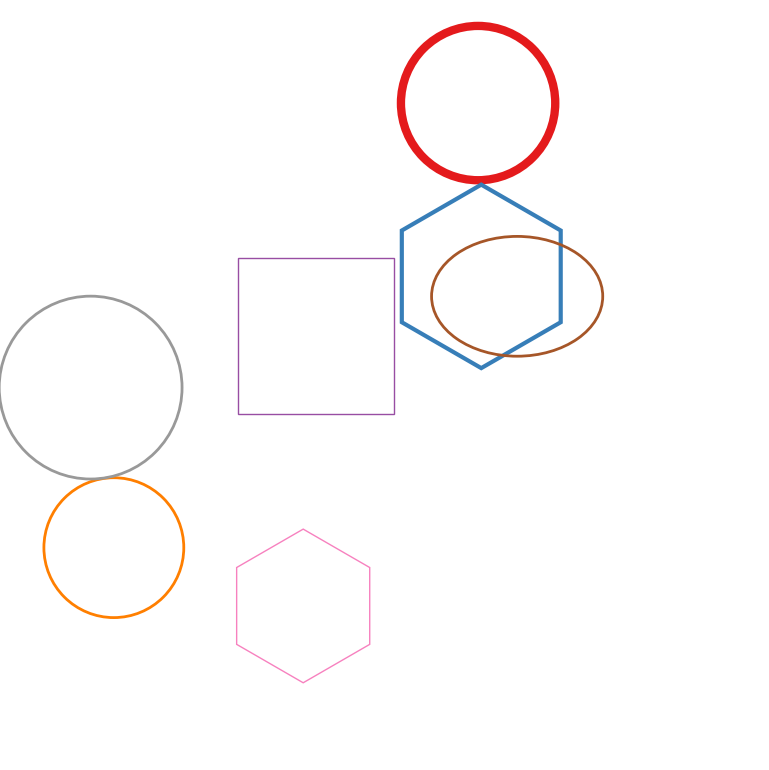[{"shape": "circle", "thickness": 3, "radius": 0.5, "center": [0.621, 0.866]}, {"shape": "hexagon", "thickness": 1.5, "radius": 0.6, "center": [0.625, 0.641]}, {"shape": "square", "thickness": 0.5, "radius": 0.5, "center": [0.41, 0.564]}, {"shape": "circle", "thickness": 1, "radius": 0.45, "center": [0.148, 0.289]}, {"shape": "oval", "thickness": 1, "radius": 0.56, "center": [0.672, 0.615]}, {"shape": "hexagon", "thickness": 0.5, "radius": 0.5, "center": [0.394, 0.213]}, {"shape": "circle", "thickness": 1, "radius": 0.59, "center": [0.118, 0.497]}]